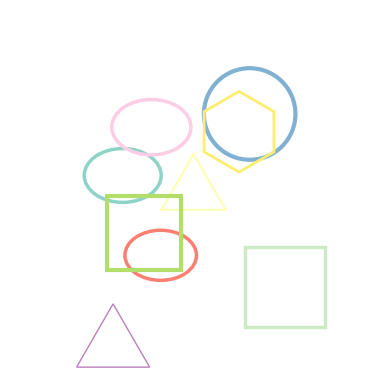[{"shape": "oval", "thickness": 2.5, "radius": 0.5, "center": [0.319, 0.544]}, {"shape": "triangle", "thickness": 1.5, "radius": 0.48, "center": [0.503, 0.503]}, {"shape": "oval", "thickness": 2.5, "radius": 0.46, "center": [0.417, 0.337]}, {"shape": "circle", "thickness": 3, "radius": 0.59, "center": [0.649, 0.704]}, {"shape": "square", "thickness": 3, "radius": 0.48, "center": [0.373, 0.395]}, {"shape": "oval", "thickness": 2.5, "radius": 0.51, "center": [0.393, 0.67]}, {"shape": "triangle", "thickness": 1, "radius": 0.55, "center": [0.294, 0.101]}, {"shape": "square", "thickness": 2.5, "radius": 0.52, "center": [0.74, 0.254]}, {"shape": "hexagon", "thickness": 2, "radius": 0.52, "center": [0.621, 0.658]}]